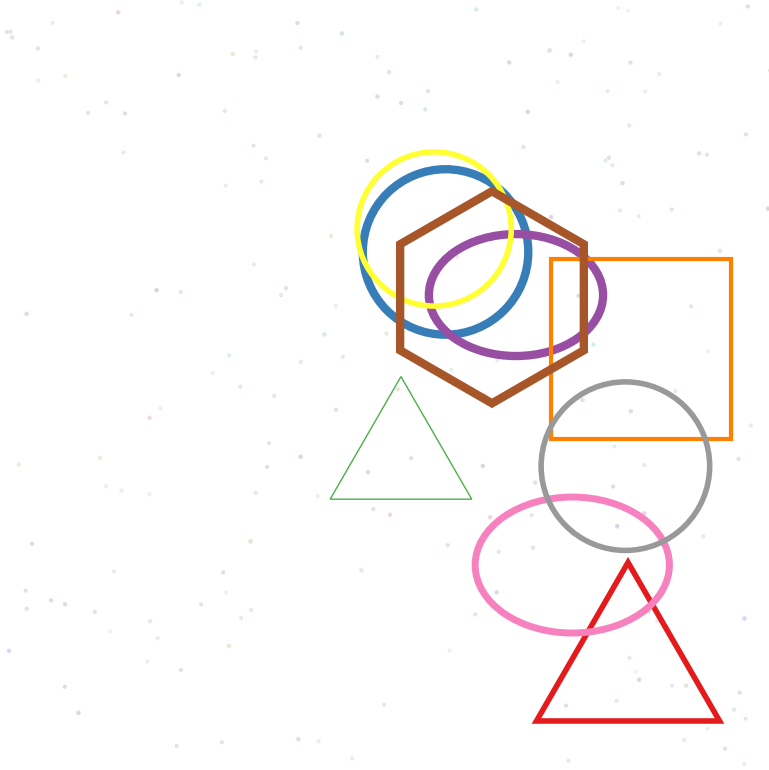[{"shape": "triangle", "thickness": 2, "radius": 0.69, "center": [0.816, 0.132]}, {"shape": "circle", "thickness": 3, "radius": 0.54, "center": [0.579, 0.673]}, {"shape": "triangle", "thickness": 0.5, "radius": 0.53, "center": [0.521, 0.405]}, {"shape": "oval", "thickness": 3, "radius": 0.57, "center": [0.67, 0.617]}, {"shape": "square", "thickness": 1.5, "radius": 0.58, "center": [0.833, 0.547]}, {"shape": "circle", "thickness": 2, "radius": 0.5, "center": [0.564, 0.703]}, {"shape": "hexagon", "thickness": 3, "radius": 0.69, "center": [0.639, 0.614]}, {"shape": "oval", "thickness": 2.5, "radius": 0.63, "center": [0.743, 0.266]}, {"shape": "circle", "thickness": 2, "radius": 0.55, "center": [0.812, 0.395]}]